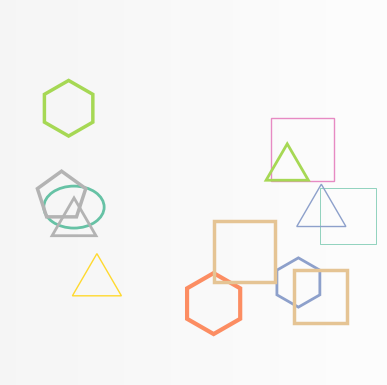[{"shape": "square", "thickness": 0.5, "radius": 0.36, "center": [0.899, 0.438]}, {"shape": "oval", "thickness": 2, "radius": 0.39, "center": [0.191, 0.462]}, {"shape": "hexagon", "thickness": 3, "radius": 0.4, "center": [0.551, 0.211]}, {"shape": "hexagon", "thickness": 2, "radius": 0.32, "center": [0.77, 0.266]}, {"shape": "triangle", "thickness": 1, "radius": 0.37, "center": [0.829, 0.448]}, {"shape": "square", "thickness": 1, "radius": 0.41, "center": [0.781, 0.612]}, {"shape": "hexagon", "thickness": 2.5, "radius": 0.36, "center": [0.177, 0.719]}, {"shape": "triangle", "thickness": 2, "radius": 0.31, "center": [0.741, 0.563]}, {"shape": "triangle", "thickness": 1, "radius": 0.37, "center": [0.25, 0.268]}, {"shape": "square", "thickness": 2.5, "radius": 0.34, "center": [0.826, 0.23]}, {"shape": "square", "thickness": 2.5, "radius": 0.4, "center": [0.631, 0.348]}, {"shape": "pentagon", "thickness": 2.5, "radius": 0.33, "center": [0.159, 0.49]}, {"shape": "triangle", "thickness": 2, "radius": 0.33, "center": [0.191, 0.42]}]